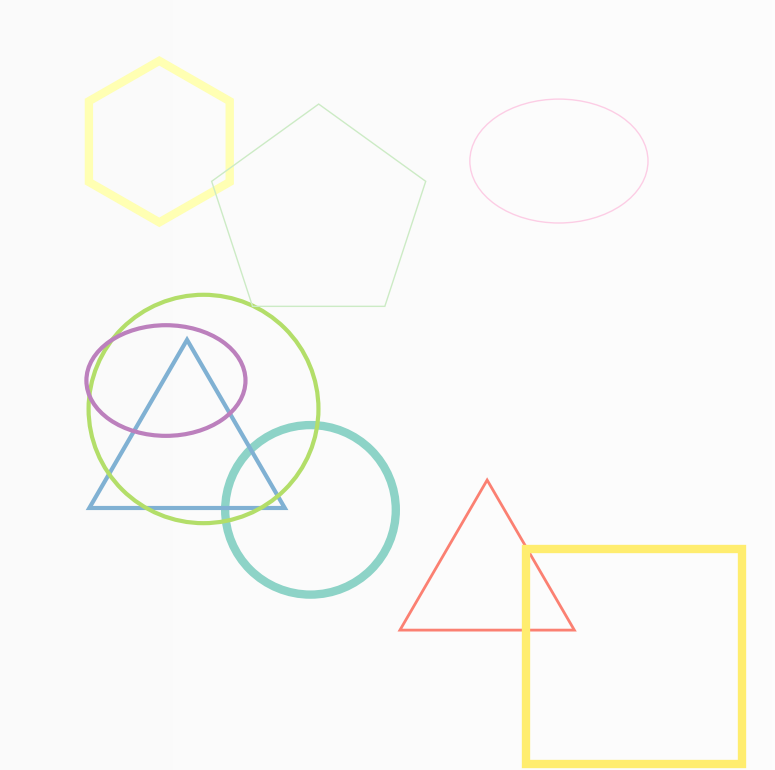[{"shape": "circle", "thickness": 3, "radius": 0.55, "center": [0.401, 0.338]}, {"shape": "hexagon", "thickness": 3, "radius": 0.52, "center": [0.206, 0.816]}, {"shape": "triangle", "thickness": 1, "radius": 0.65, "center": [0.629, 0.247]}, {"shape": "triangle", "thickness": 1.5, "radius": 0.73, "center": [0.241, 0.413]}, {"shape": "circle", "thickness": 1.5, "radius": 0.74, "center": [0.263, 0.469]}, {"shape": "oval", "thickness": 0.5, "radius": 0.57, "center": [0.721, 0.791]}, {"shape": "oval", "thickness": 1.5, "radius": 0.51, "center": [0.214, 0.506]}, {"shape": "pentagon", "thickness": 0.5, "radius": 0.73, "center": [0.411, 0.72]}, {"shape": "square", "thickness": 3, "radius": 0.7, "center": [0.818, 0.147]}]